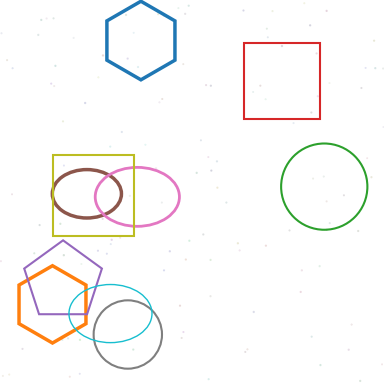[{"shape": "hexagon", "thickness": 2.5, "radius": 0.51, "center": [0.366, 0.895]}, {"shape": "hexagon", "thickness": 2.5, "radius": 0.5, "center": [0.136, 0.209]}, {"shape": "circle", "thickness": 1.5, "radius": 0.56, "center": [0.842, 0.515]}, {"shape": "square", "thickness": 1.5, "radius": 0.49, "center": [0.732, 0.791]}, {"shape": "pentagon", "thickness": 1.5, "radius": 0.53, "center": [0.164, 0.27]}, {"shape": "oval", "thickness": 2.5, "radius": 0.45, "center": [0.226, 0.497]}, {"shape": "oval", "thickness": 2, "radius": 0.55, "center": [0.357, 0.489]}, {"shape": "circle", "thickness": 1.5, "radius": 0.44, "center": [0.332, 0.131]}, {"shape": "square", "thickness": 1.5, "radius": 0.52, "center": [0.243, 0.492]}, {"shape": "oval", "thickness": 1, "radius": 0.54, "center": [0.287, 0.186]}]